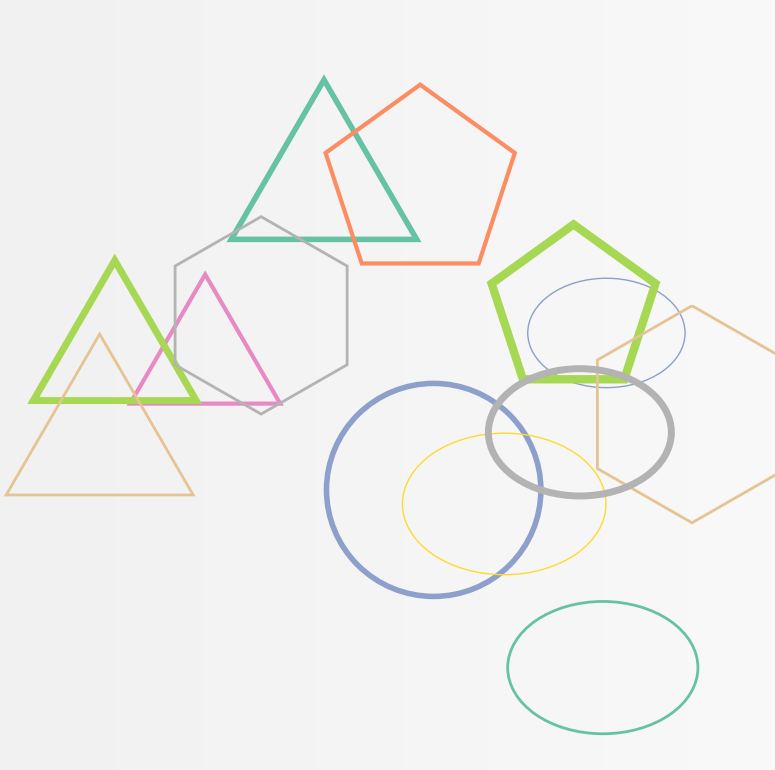[{"shape": "oval", "thickness": 1, "radius": 0.61, "center": [0.778, 0.133]}, {"shape": "triangle", "thickness": 2, "radius": 0.69, "center": [0.418, 0.758]}, {"shape": "pentagon", "thickness": 1.5, "radius": 0.64, "center": [0.542, 0.762]}, {"shape": "oval", "thickness": 0.5, "radius": 0.51, "center": [0.782, 0.568]}, {"shape": "circle", "thickness": 2, "radius": 0.69, "center": [0.56, 0.364]}, {"shape": "triangle", "thickness": 1.5, "radius": 0.56, "center": [0.265, 0.532]}, {"shape": "triangle", "thickness": 2.5, "radius": 0.61, "center": [0.148, 0.54]}, {"shape": "pentagon", "thickness": 3, "radius": 0.56, "center": [0.74, 0.597]}, {"shape": "oval", "thickness": 0.5, "radius": 0.66, "center": [0.651, 0.346]}, {"shape": "triangle", "thickness": 1, "radius": 0.7, "center": [0.129, 0.427]}, {"shape": "hexagon", "thickness": 1, "radius": 0.7, "center": [0.893, 0.462]}, {"shape": "hexagon", "thickness": 1, "radius": 0.64, "center": [0.337, 0.59]}, {"shape": "oval", "thickness": 2.5, "radius": 0.59, "center": [0.748, 0.439]}]